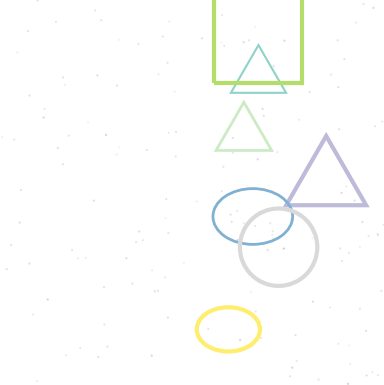[{"shape": "triangle", "thickness": 1.5, "radius": 0.41, "center": [0.671, 0.8]}, {"shape": "triangle", "thickness": 3, "radius": 0.6, "center": [0.847, 0.527]}, {"shape": "oval", "thickness": 2, "radius": 0.52, "center": [0.657, 0.438]}, {"shape": "square", "thickness": 3, "radius": 0.57, "center": [0.67, 0.898]}, {"shape": "circle", "thickness": 3, "radius": 0.5, "center": [0.724, 0.358]}, {"shape": "triangle", "thickness": 2, "radius": 0.42, "center": [0.633, 0.651]}, {"shape": "oval", "thickness": 3, "radius": 0.41, "center": [0.593, 0.145]}]